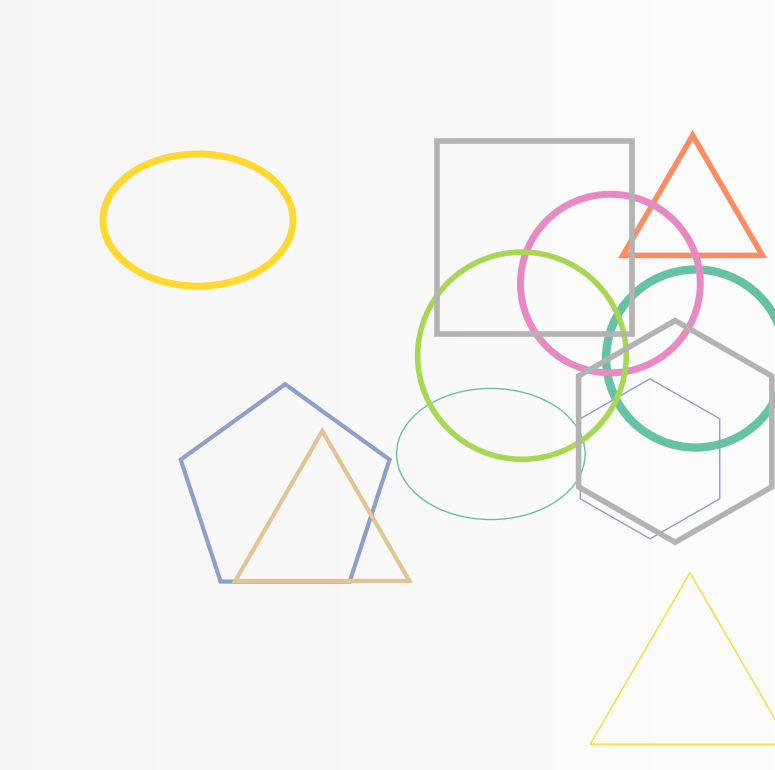[{"shape": "circle", "thickness": 3, "radius": 0.58, "center": [0.898, 0.534]}, {"shape": "oval", "thickness": 0.5, "radius": 0.61, "center": [0.633, 0.41]}, {"shape": "triangle", "thickness": 2, "radius": 0.52, "center": [0.894, 0.72]}, {"shape": "hexagon", "thickness": 0.5, "radius": 0.52, "center": [0.839, 0.404]}, {"shape": "pentagon", "thickness": 1.5, "radius": 0.71, "center": [0.368, 0.359]}, {"shape": "circle", "thickness": 2.5, "radius": 0.58, "center": [0.788, 0.632]}, {"shape": "circle", "thickness": 2, "radius": 0.67, "center": [0.673, 0.538]}, {"shape": "oval", "thickness": 2.5, "radius": 0.61, "center": [0.255, 0.714]}, {"shape": "triangle", "thickness": 0.5, "radius": 0.74, "center": [0.89, 0.108]}, {"shape": "triangle", "thickness": 1.5, "radius": 0.65, "center": [0.416, 0.31]}, {"shape": "hexagon", "thickness": 2, "radius": 0.72, "center": [0.871, 0.44]}, {"shape": "square", "thickness": 2, "radius": 0.63, "center": [0.69, 0.691]}]